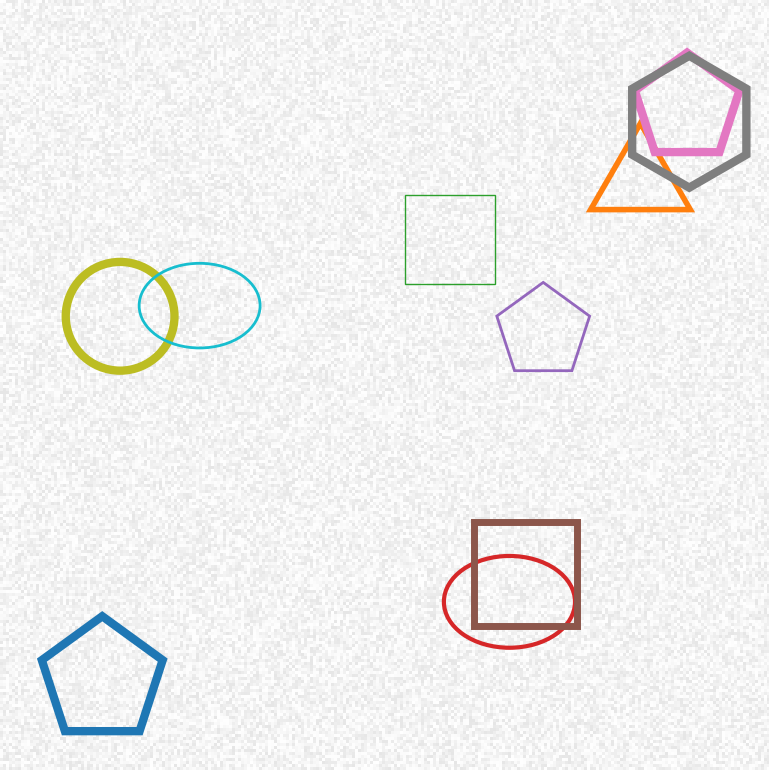[{"shape": "pentagon", "thickness": 3, "radius": 0.41, "center": [0.133, 0.117]}, {"shape": "triangle", "thickness": 2, "radius": 0.37, "center": [0.832, 0.765]}, {"shape": "square", "thickness": 0.5, "radius": 0.29, "center": [0.584, 0.689]}, {"shape": "oval", "thickness": 1.5, "radius": 0.43, "center": [0.662, 0.218]}, {"shape": "pentagon", "thickness": 1, "radius": 0.32, "center": [0.705, 0.57]}, {"shape": "square", "thickness": 2.5, "radius": 0.34, "center": [0.682, 0.254]}, {"shape": "pentagon", "thickness": 3, "radius": 0.36, "center": [0.892, 0.86]}, {"shape": "hexagon", "thickness": 3, "radius": 0.43, "center": [0.895, 0.842]}, {"shape": "circle", "thickness": 3, "radius": 0.35, "center": [0.156, 0.589]}, {"shape": "oval", "thickness": 1, "radius": 0.39, "center": [0.259, 0.603]}]